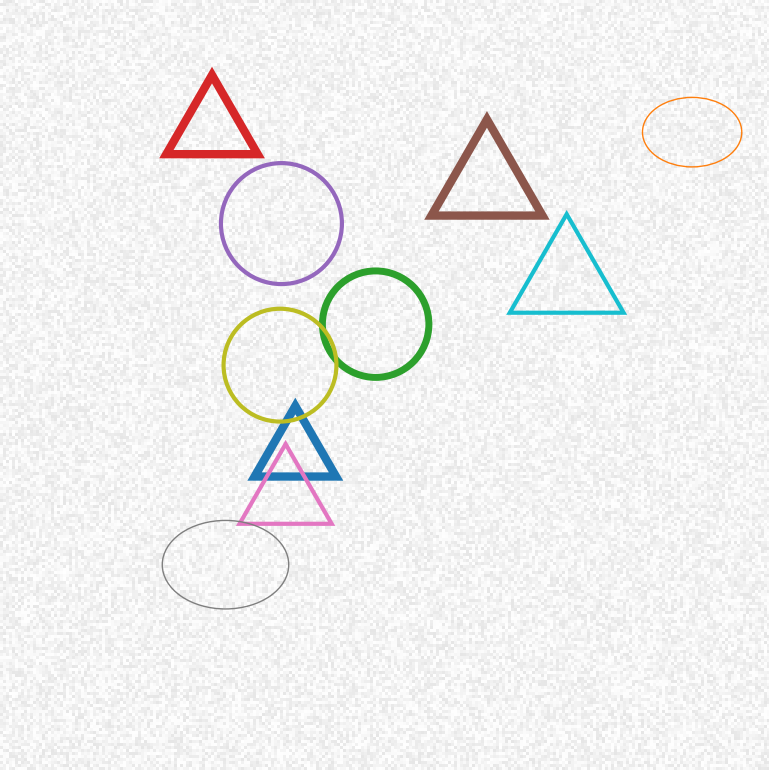[{"shape": "triangle", "thickness": 3, "radius": 0.31, "center": [0.384, 0.412]}, {"shape": "oval", "thickness": 0.5, "radius": 0.32, "center": [0.899, 0.828]}, {"shape": "circle", "thickness": 2.5, "radius": 0.35, "center": [0.488, 0.579]}, {"shape": "triangle", "thickness": 3, "radius": 0.34, "center": [0.275, 0.834]}, {"shape": "circle", "thickness": 1.5, "radius": 0.39, "center": [0.365, 0.71]}, {"shape": "triangle", "thickness": 3, "radius": 0.42, "center": [0.632, 0.762]}, {"shape": "triangle", "thickness": 1.5, "radius": 0.35, "center": [0.371, 0.354]}, {"shape": "oval", "thickness": 0.5, "radius": 0.41, "center": [0.293, 0.267]}, {"shape": "circle", "thickness": 1.5, "radius": 0.37, "center": [0.364, 0.526]}, {"shape": "triangle", "thickness": 1.5, "radius": 0.43, "center": [0.736, 0.637]}]